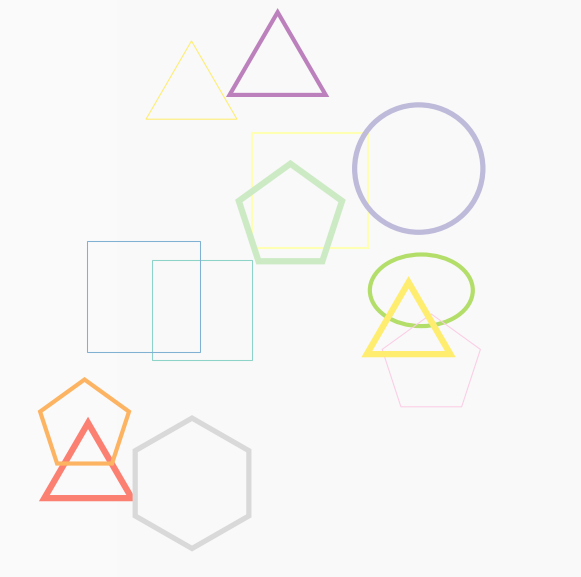[{"shape": "square", "thickness": 0.5, "radius": 0.43, "center": [0.347, 0.462]}, {"shape": "square", "thickness": 1, "radius": 0.5, "center": [0.533, 0.67]}, {"shape": "circle", "thickness": 2.5, "radius": 0.55, "center": [0.72, 0.707]}, {"shape": "triangle", "thickness": 3, "radius": 0.43, "center": [0.151, 0.18]}, {"shape": "square", "thickness": 0.5, "radius": 0.48, "center": [0.247, 0.486]}, {"shape": "pentagon", "thickness": 2, "radius": 0.4, "center": [0.145, 0.262]}, {"shape": "oval", "thickness": 2, "radius": 0.44, "center": [0.725, 0.496]}, {"shape": "pentagon", "thickness": 0.5, "radius": 0.44, "center": [0.742, 0.367]}, {"shape": "hexagon", "thickness": 2.5, "radius": 0.56, "center": [0.33, 0.162]}, {"shape": "triangle", "thickness": 2, "radius": 0.48, "center": [0.478, 0.883]}, {"shape": "pentagon", "thickness": 3, "radius": 0.47, "center": [0.5, 0.622]}, {"shape": "triangle", "thickness": 0.5, "radius": 0.45, "center": [0.329, 0.838]}, {"shape": "triangle", "thickness": 3, "radius": 0.41, "center": [0.703, 0.427]}]